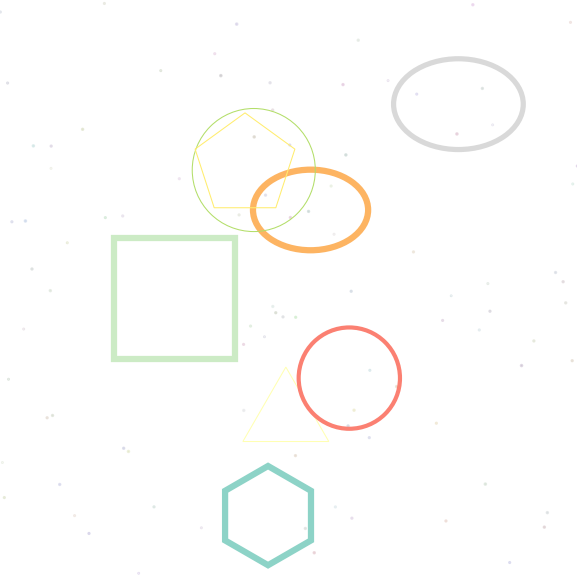[{"shape": "hexagon", "thickness": 3, "radius": 0.43, "center": [0.464, 0.106]}, {"shape": "triangle", "thickness": 0.5, "radius": 0.43, "center": [0.495, 0.278]}, {"shape": "circle", "thickness": 2, "radius": 0.44, "center": [0.605, 0.344]}, {"shape": "oval", "thickness": 3, "radius": 0.5, "center": [0.538, 0.636]}, {"shape": "circle", "thickness": 0.5, "radius": 0.53, "center": [0.439, 0.705]}, {"shape": "oval", "thickness": 2.5, "radius": 0.56, "center": [0.794, 0.819]}, {"shape": "square", "thickness": 3, "radius": 0.52, "center": [0.302, 0.482]}, {"shape": "pentagon", "thickness": 0.5, "radius": 0.45, "center": [0.424, 0.713]}]